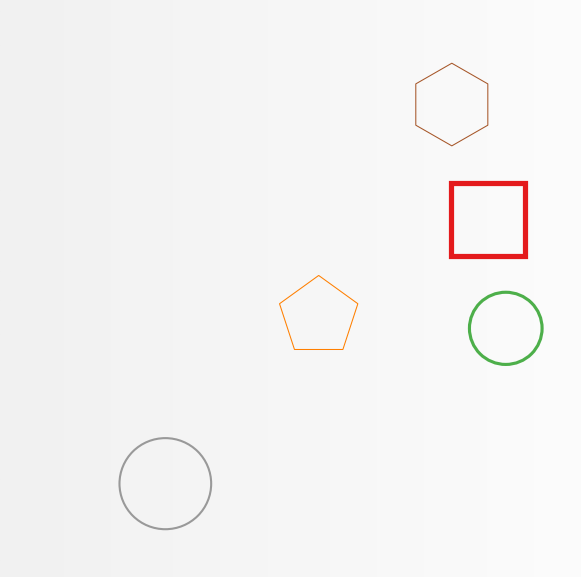[{"shape": "square", "thickness": 2.5, "radius": 0.32, "center": [0.839, 0.619]}, {"shape": "circle", "thickness": 1.5, "radius": 0.31, "center": [0.87, 0.431]}, {"shape": "pentagon", "thickness": 0.5, "radius": 0.35, "center": [0.548, 0.451]}, {"shape": "hexagon", "thickness": 0.5, "radius": 0.36, "center": [0.777, 0.818]}, {"shape": "circle", "thickness": 1, "radius": 0.39, "center": [0.284, 0.162]}]